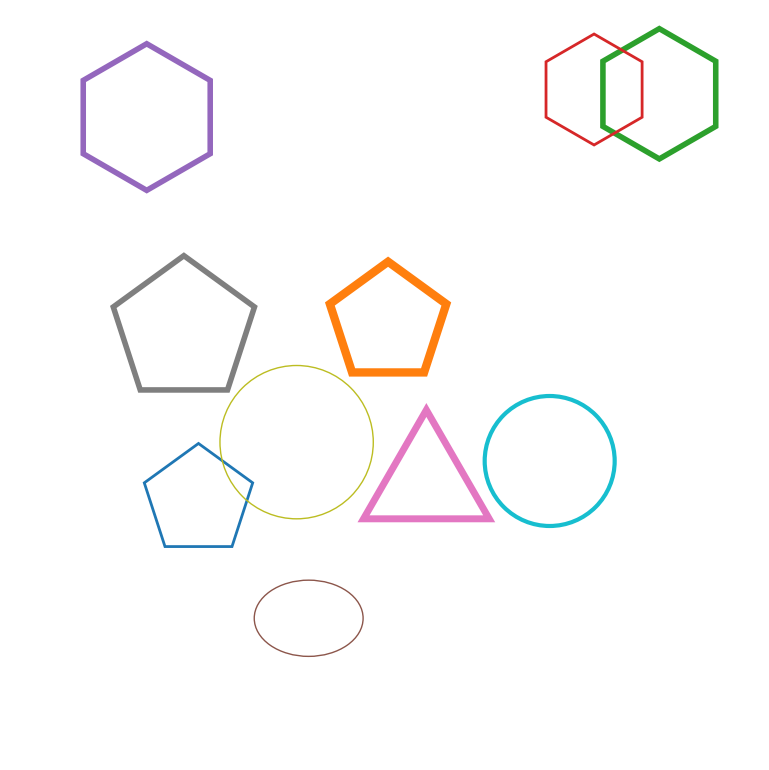[{"shape": "pentagon", "thickness": 1, "radius": 0.37, "center": [0.258, 0.35]}, {"shape": "pentagon", "thickness": 3, "radius": 0.4, "center": [0.504, 0.581]}, {"shape": "hexagon", "thickness": 2, "radius": 0.42, "center": [0.856, 0.878]}, {"shape": "hexagon", "thickness": 1, "radius": 0.36, "center": [0.772, 0.884]}, {"shape": "hexagon", "thickness": 2, "radius": 0.48, "center": [0.191, 0.848]}, {"shape": "oval", "thickness": 0.5, "radius": 0.35, "center": [0.401, 0.197]}, {"shape": "triangle", "thickness": 2.5, "radius": 0.47, "center": [0.554, 0.373]}, {"shape": "pentagon", "thickness": 2, "radius": 0.48, "center": [0.239, 0.572]}, {"shape": "circle", "thickness": 0.5, "radius": 0.5, "center": [0.385, 0.426]}, {"shape": "circle", "thickness": 1.5, "radius": 0.42, "center": [0.714, 0.401]}]